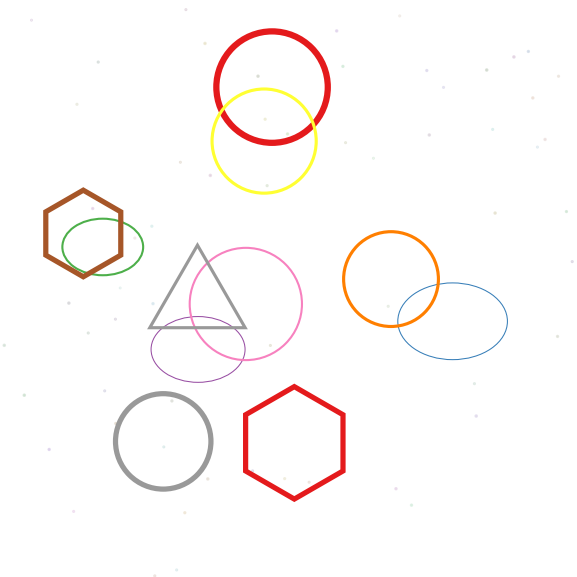[{"shape": "hexagon", "thickness": 2.5, "radius": 0.49, "center": [0.51, 0.232]}, {"shape": "circle", "thickness": 3, "radius": 0.48, "center": [0.471, 0.848]}, {"shape": "oval", "thickness": 0.5, "radius": 0.47, "center": [0.784, 0.443]}, {"shape": "oval", "thickness": 1, "radius": 0.35, "center": [0.178, 0.571]}, {"shape": "oval", "thickness": 0.5, "radius": 0.41, "center": [0.343, 0.394]}, {"shape": "circle", "thickness": 1.5, "radius": 0.41, "center": [0.677, 0.516]}, {"shape": "circle", "thickness": 1.5, "radius": 0.45, "center": [0.457, 0.755]}, {"shape": "hexagon", "thickness": 2.5, "radius": 0.37, "center": [0.144, 0.595]}, {"shape": "circle", "thickness": 1, "radius": 0.49, "center": [0.426, 0.473]}, {"shape": "circle", "thickness": 2.5, "radius": 0.41, "center": [0.283, 0.235]}, {"shape": "triangle", "thickness": 1.5, "radius": 0.48, "center": [0.342, 0.479]}]